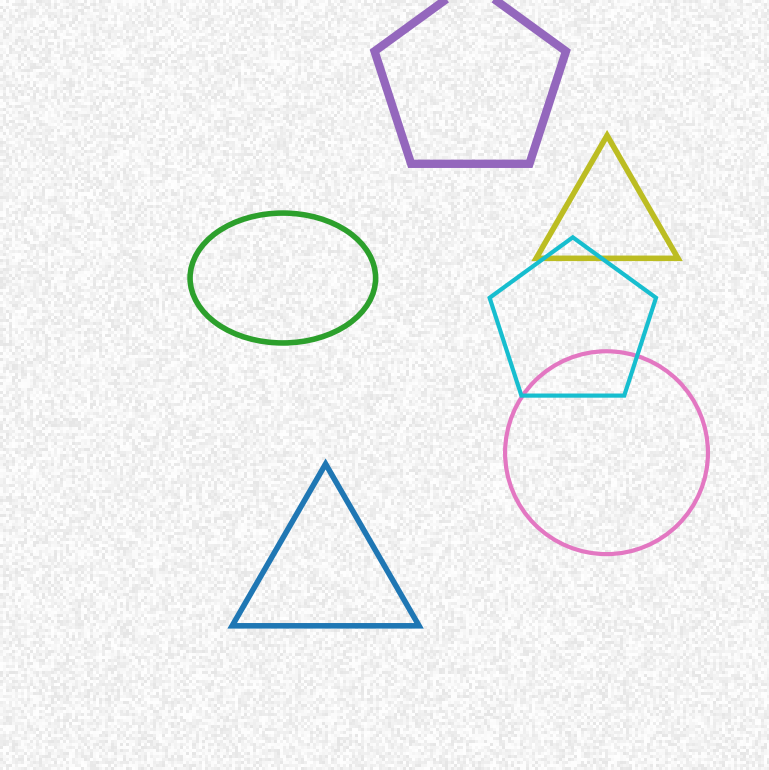[{"shape": "triangle", "thickness": 2, "radius": 0.7, "center": [0.423, 0.257]}, {"shape": "oval", "thickness": 2, "radius": 0.6, "center": [0.367, 0.639]}, {"shape": "pentagon", "thickness": 3, "radius": 0.65, "center": [0.611, 0.893]}, {"shape": "circle", "thickness": 1.5, "radius": 0.66, "center": [0.788, 0.412]}, {"shape": "triangle", "thickness": 2, "radius": 0.53, "center": [0.788, 0.718]}, {"shape": "pentagon", "thickness": 1.5, "radius": 0.57, "center": [0.744, 0.578]}]